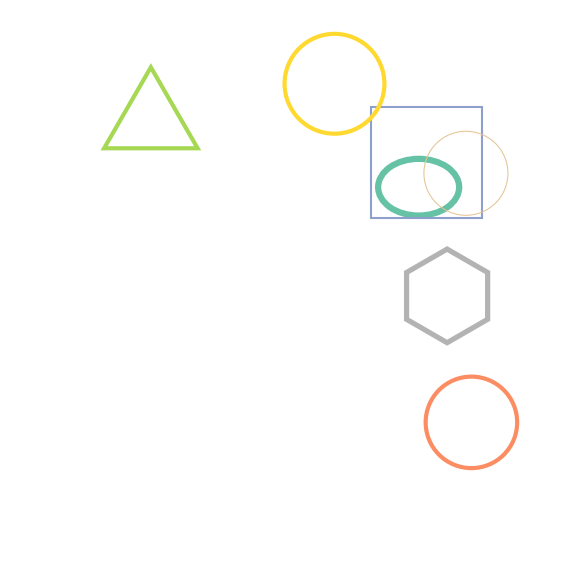[{"shape": "oval", "thickness": 3, "radius": 0.35, "center": [0.725, 0.675]}, {"shape": "circle", "thickness": 2, "radius": 0.4, "center": [0.816, 0.268]}, {"shape": "square", "thickness": 1, "radius": 0.48, "center": [0.739, 0.718]}, {"shape": "triangle", "thickness": 2, "radius": 0.47, "center": [0.261, 0.789]}, {"shape": "circle", "thickness": 2, "radius": 0.43, "center": [0.579, 0.854]}, {"shape": "circle", "thickness": 0.5, "radius": 0.36, "center": [0.807, 0.699]}, {"shape": "hexagon", "thickness": 2.5, "radius": 0.41, "center": [0.774, 0.487]}]